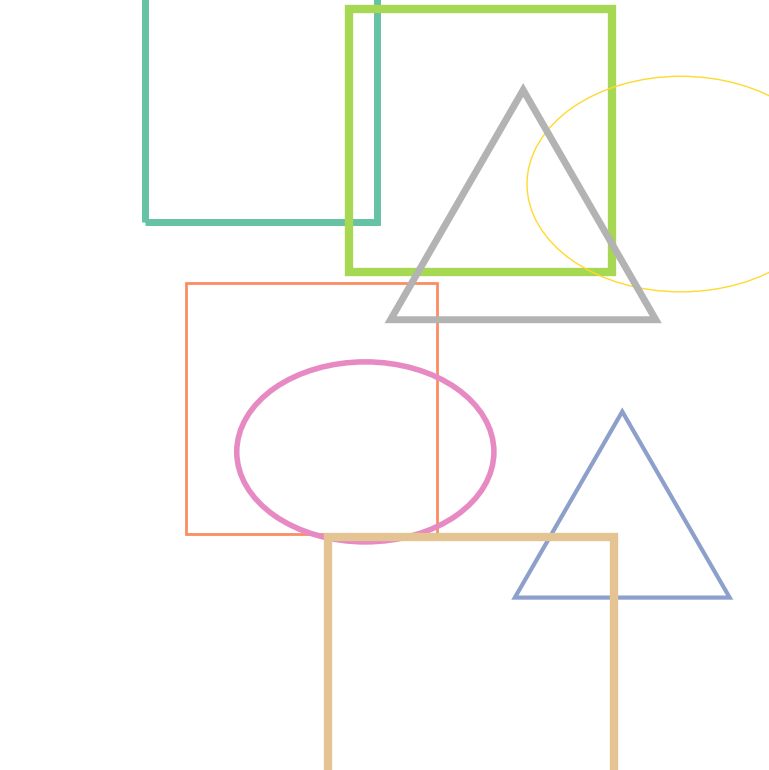[{"shape": "square", "thickness": 2.5, "radius": 0.75, "center": [0.339, 0.863]}, {"shape": "square", "thickness": 1, "radius": 0.81, "center": [0.405, 0.469]}, {"shape": "triangle", "thickness": 1.5, "radius": 0.81, "center": [0.808, 0.304]}, {"shape": "oval", "thickness": 2, "radius": 0.83, "center": [0.474, 0.413]}, {"shape": "square", "thickness": 3, "radius": 0.85, "center": [0.624, 0.818]}, {"shape": "oval", "thickness": 0.5, "radius": 1.0, "center": [0.884, 0.761]}, {"shape": "square", "thickness": 3, "radius": 0.93, "center": [0.612, 0.117]}, {"shape": "triangle", "thickness": 2.5, "radius": 0.99, "center": [0.679, 0.684]}]